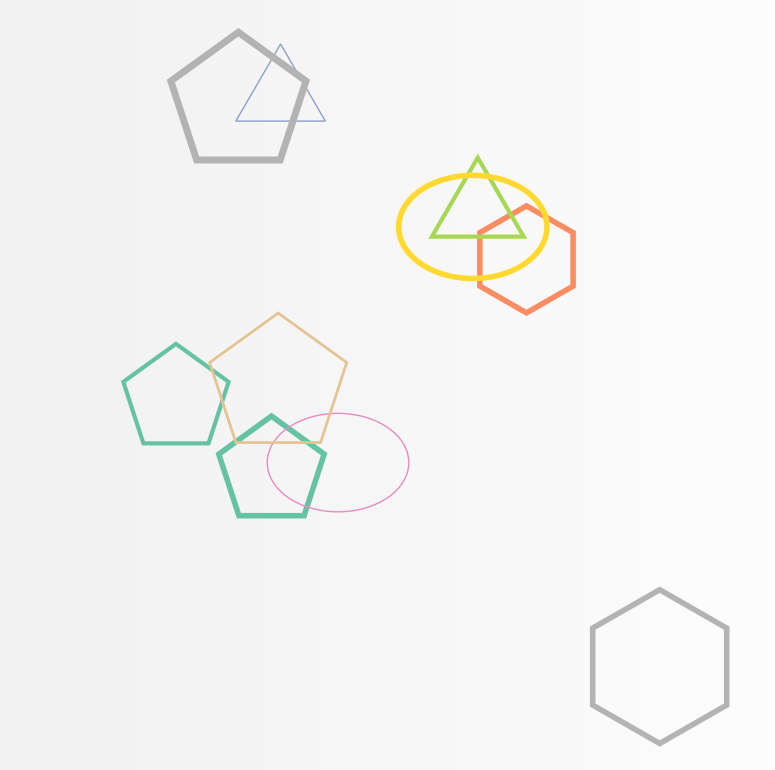[{"shape": "pentagon", "thickness": 1.5, "radius": 0.36, "center": [0.227, 0.482]}, {"shape": "pentagon", "thickness": 2, "radius": 0.36, "center": [0.35, 0.388]}, {"shape": "hexagon", "thickness": 2, "radius": 0.35, "center": [0.679, 0.663]}, {"shape": "triangle", "thickness": 0.5, "radius": 0.33, "center": [0.362, 0.876]}, {"shape": "oval", "thickness": 0.5, "radius": 0.46, "center": [0.436, 0.399]}, {"shape": "triangle", "thickness": 1.5, "radius": 0.34, "center": [0.616, 0.727]}, {"shape": "oval", "thickness": 2, "radius": 0.48, "center": [0.61, 0.705]}, {"shape": "pentagon", "thickness": 1, "radius": 0.46, "center": [0.359, 0.5]}, {"shape": "hexagon", "thickness": 2, "radius": 0.5, "center": [0.851, 0.134]}, {"shape": "pentagon", "thickness": 2.5, "radius": 0.46, "center": [0.308, 0.866]}]